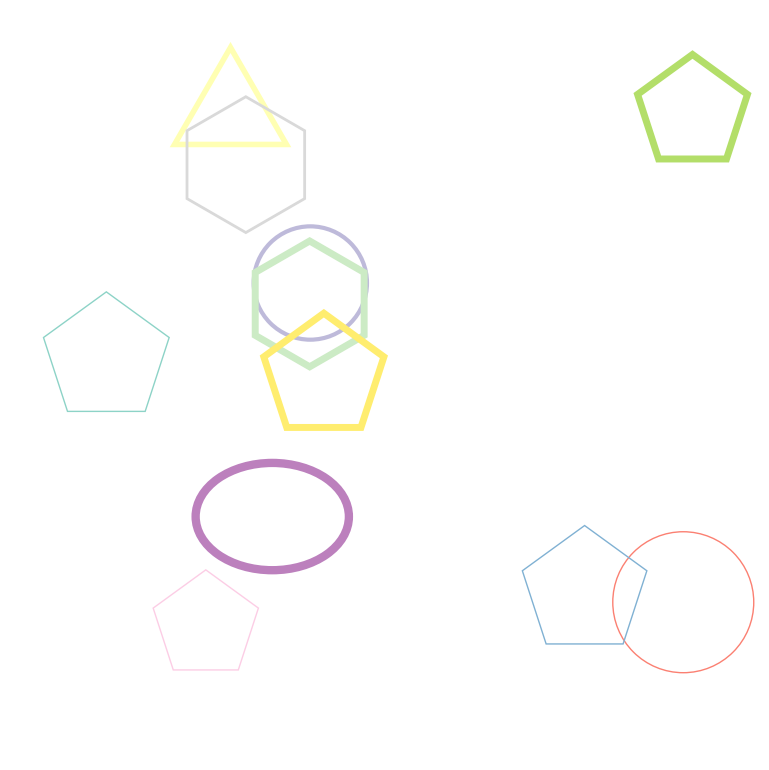[{"shape": "pentagon", "thickness": 0.5, "radius": 0.43, "center": [0.138, 0.535]}, {"shape": "triangle", "thickness": 2, "radius": 0.42, "center": [0.299, 0.854]}, {"shape": "circle", "thickness": 1.5, "radius": 0.37, "center": [0.403, 0.632]}, {"shape": "circle", "thickness": 0.5, "radius": 0.46, "center": [0.887, 0.218]}, {"shape": "pentagon", "thickness": 0.5, "radius": 0.43, "center": [0.759, 0.232]}, {"shape": "pentagon", "thickness": 2.5, "radius": 0.38, "center": [0.899, 0.854]}, {"shape": "pentagon", "thickness": 0.5, "radius": 0.36, "center": [0.267, 0.188]}, {"shape": "hexagon", "thickness": 1, "radius": 0.44, "center": [0.319, 0.786]}, {"shape": "oval", "thickness": 3, "radius": 0.5, "center": [0.354, 0.329]}, {"shape": "hexagon", "thickness": 2.5, "radius": 0.41, "center": [0.402, 0.605]}, {"shape": "pentagon", "thickness": 2.5, "radius": 0.41, "center": [0.421, 0.511]}]